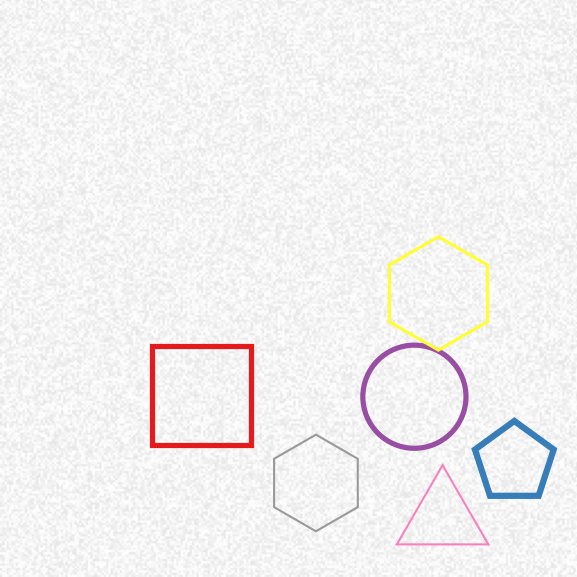[{"shape": "square", "thickness": 2.5, "radius": 0.43, "center": [0.348, 0.314]}, {"shape": "pentagon", "thickness": 3, "radius": 0.36, "center": [0.891, 0.199]}, {"shape": "circle", "thickness": 2.5, "radius": 0.45, "center": [0.718, 0.312]}, {"shape": "hexagon", "thickness": 1.5, "radius": 0.49, "center": [0.759, 0.491]}, {"shape": "triangle", "thickness": 1, "radius": 0.46, "center": [0.766, 0.102]}, {"shape": "hexagon", "thickness": 1, "radius": 0.42, "center": [0.547, 0.163]}]